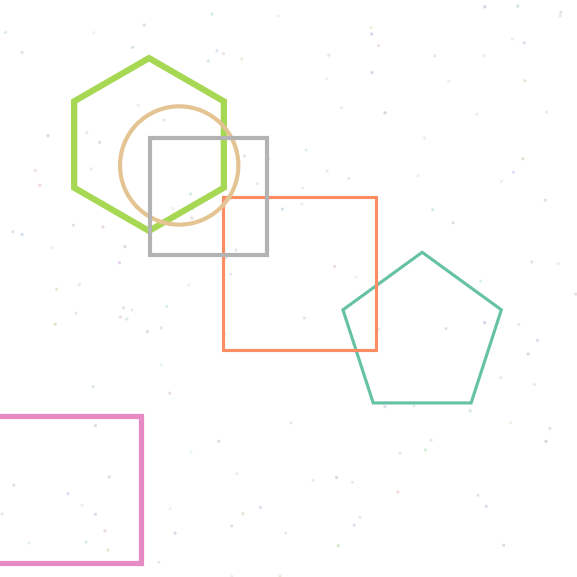[{"shape": "pentagon", "thickness": 1.5, "radius": 0.72, "center": [0.731, 0.418]}, {"shape": "square", "thickness": 1.5, "radius": 0.66, "center": [0.519, 0.526]}, {"shape": "square", "thickness": 2.5, "radius": 0.64, "center": [0.116, 0.152]}, {"shape": "hexagon", "thickness": 3, "radius": 0.75, "center": [0.258, 0.749]}, {"shape": "circle", "thickness": 2, "radius": 0.51, "center": [0.31, 0.713]}, {"shape": "square", "thickness": 2, "radius": 0.51, "center": [0.361, 0.659]}]